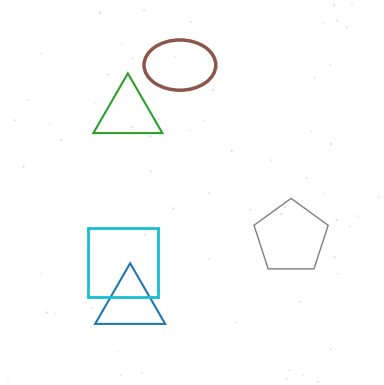[{"shape": "triangle", "thickness": 1.5, "radius": 0.53, "center": [0.338, 0.211]}, {"shape": "triangle", "thickness": 1.5, "radius": 0.52, "center": [0.332, 0.706]}, {"shape": "oval", "thickness": 2.5, "radius": 0.47, "center": [0.467, 0.831]}, {"shape": "pentagon", "thickness": 1, "radius": 0.51, "center": [0.756, 0.384]}, {"shape": "square", "thickness": 2, "radius": 0.45, "center": [0.32, 0.318]}]